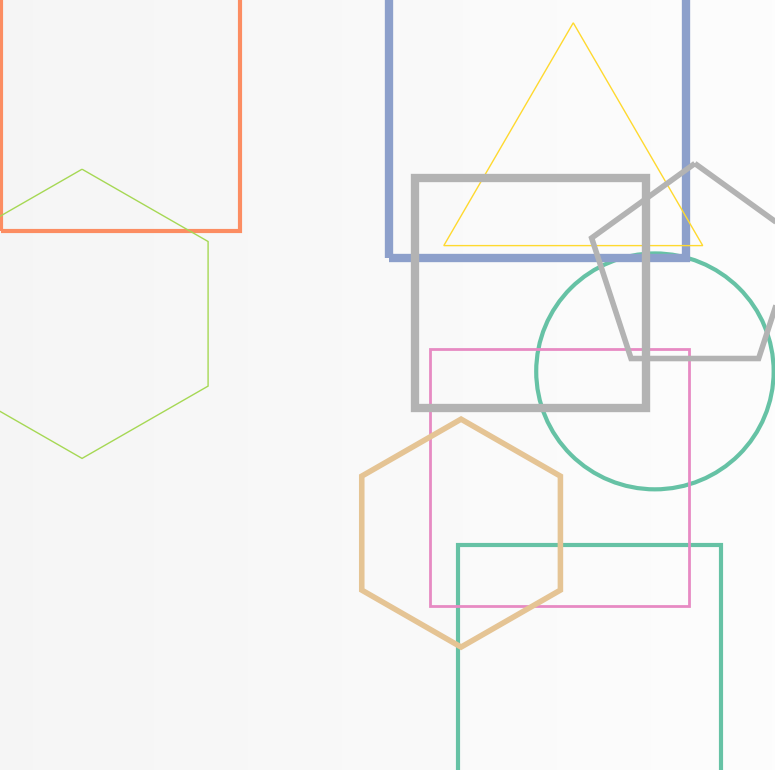[{"shape": "circle", "thickness": 1.5, "radius": 0.77, "center": [0.845, 0.518]}, {"shape": "square", "thickness": 1.5, "radius": 0.85, "center": [0.761, 0.122]}, {"shape": "square", "thickness": 1.5, "radius": 0.77, "center": [0.156, 0.854]}, {"shape": "square", "thickness": 3, "radius": 0.96, "center": [0.693, 0.856]}, {"shape": "square", "thickness": 1, "radius": 0.84, "center": [0.722, 0.38]}, {"shape": "hexagon", "thickness": 0.5, "radius": 0.94, "center": [0.106, 0.592]}, {"shape": "triangle", "thickness": 0.5, "radius": 0.96, "center": [0.74, 0.777]}, {"shape": "hexagon", "thickness": 2, "radius": 0.74, "center": [0.595, 0.308]}, {"shape": "pentagon", "thickness": 2, "radius": 0.7, "center": [0.897, 0.648]}, {"shape": "square", "thickness": 3, "radius": 0.74, "center": [0.684, 0.62]}]